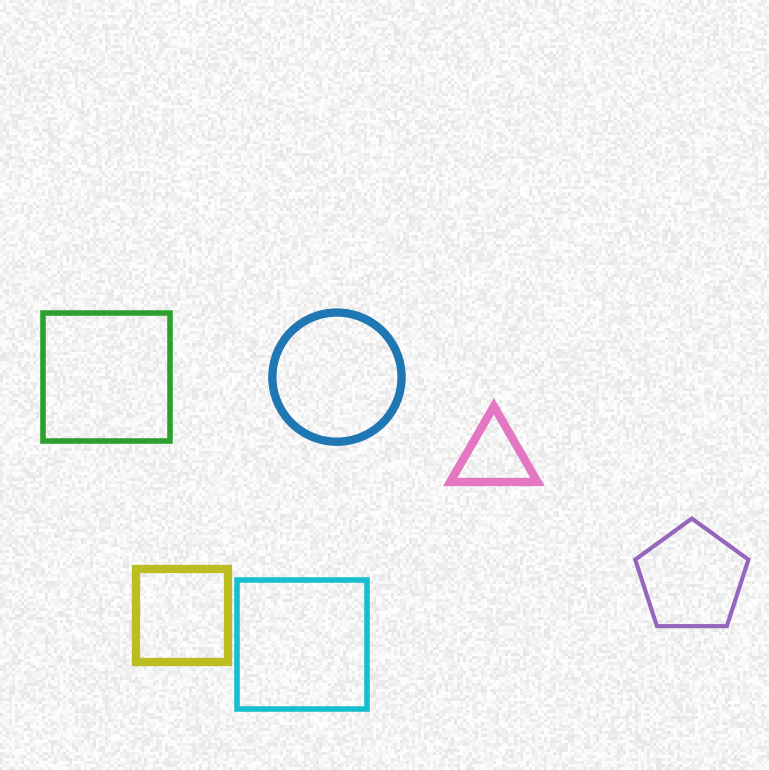[{"shape": "circle", "thickness": 3, "radius": 0.42, "center": [0.438, 0.51]}, {"shape": "square", "thickness": 2, "radius": 0.41, "center": [0.138, 0.51]}, {"shape": "pentagon", "thickness": 1.5, "radius": 0.39, "center": [0.899, 0.249]}, {"shape": "triangle", "thickness": 3, "radius": 0.33, "center": [0.641, 0.407]}, {"shape": "square", "thickness": 3, "radius": 0.3, "center": [0.236, 0.201]}, {"shape": "square", "thickness": 2, "radius": 0.42, "center": [0.392, 0.163]}]